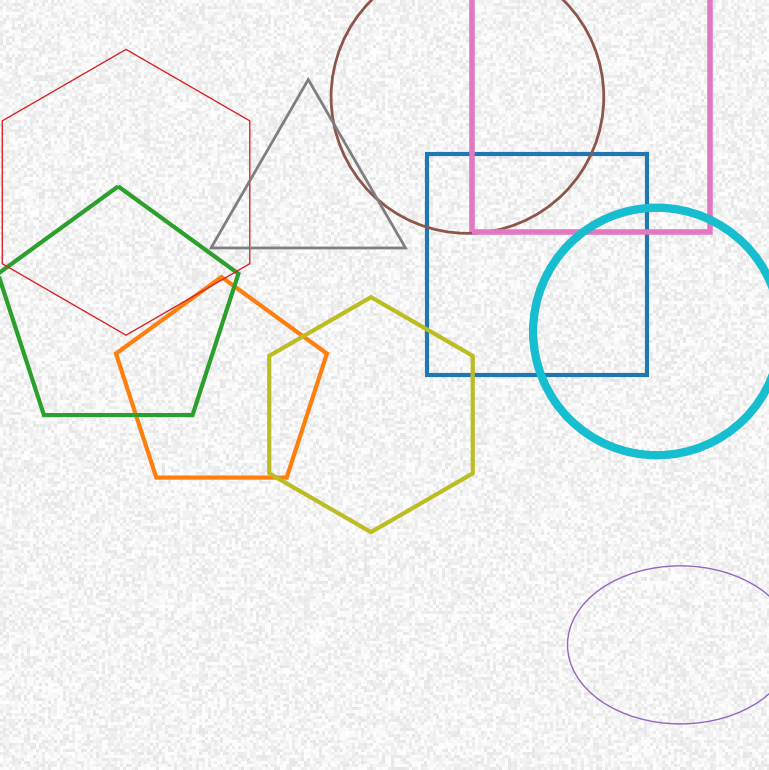[{"shape": "square", "thickness": 1.5, "radius": 0.72, "center": [0.697, 0.657]}, {"shape": "pentagon", "thickness": 1.5, "radius": 0.72, "center": [0.288, 0.496]}, {"shape": "pentagon", "thickness": 1.5, "radius": 0.82, "center": [0.154, 0.594]}, {"shape": "hexagon", "thickness": 0.5, "radius": 0.93, "center": [0.164, 0.75]}, {"shape": "oval", "thickness": 0.5, "radius": 0.73, "center": [0.884, 0.163]}, {"shape": "circle", "thickness": 1, "radius": 0.89, "center": [0.607, 0.874]}, {"shape": "square", "thickness": 2, "radius": 0.77, "center": [0.767, 0.853]}, {"shape": "triangle", "thickness": 1, "radius": 0.73, "center": [0.4, 0.751]}, {"shape": "hexagon", "thickness": 1.5, "radius": 0.76, "center": [0.482, 0.462]}, {"shape": "circle", "thickness": 3, "radius": 0.8, "center": [0.853, 0.57]}]